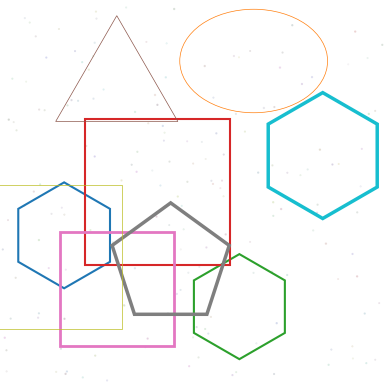[{"shape": "hexagon", "thickness": 1.5, "radius": 0.69, "center": [0.167, 0.389]}, {"shape": "oval", "thickness": 0.5, "radius": 0.96, "center": [0.659, 0.842]}, {"shape": "hexagon", "thickness": 1.5, "radius": 0.68, "center": [0.622, 0.204]}, {"shape": "square", "thickness": 1.5, "radius": 0.94, "center": [0.41, 0.502]}, {"shape": "triangle", "thickness": 0.5, "radius": 0.92, "center": [0.303, 0.776]}, {"shape": "square", "thickness": 2, "radius": 0.74, "center": [0.304, 0.249]}, {"shape": "pentagon", "thickness": 2.5, "radius": 0.8, "center": [0.443, 0.313]}, {"shape": "square", "thickness": 0.5, "radius": 0.93, "center": [0.131, 0.333]}, {"shape": "hexagon", "thickness": 2.5, "radius": 0.82, "center": [0.838, 0.596]}]